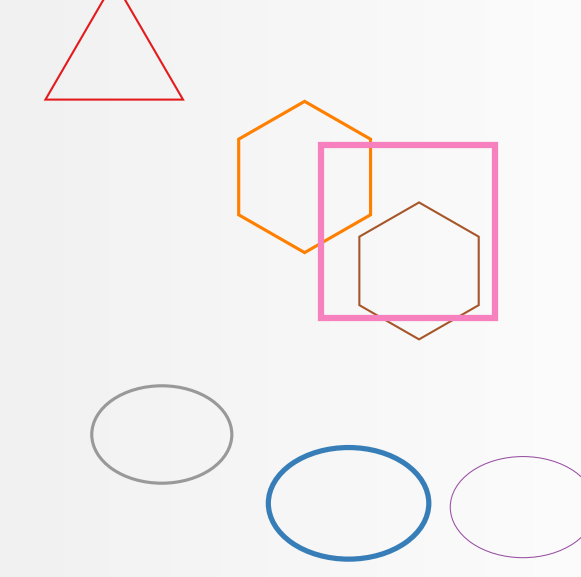[{"shape": "triangle", "thickness": 1, "radius": 0.68, "center": [0.197, 0.895]}, {"shape": "oval", "thickness": 2.5, "radius": 0.69, "center": [0.6, 0.128]}, {"shape": "oval", "thickness": 0.5, "radius": 0.63, "center": [0.9, 0.121]}, {"shape": "hexagon", "thickness": 1.5, "radius": 0.65, "center": [0.524, 0.693]}, {"shape": "hexagon", "thickness": 1, "radius": 0.59, "center": [0.721, 0.53]}, {"shape": "square", "thickness": 3, "radius": 0.75, "center": [0.701, 0.598]}, {"shape": "oval", "thickness": 1.5, "radius": 0.6, "center": [0.278, 0.247]}]